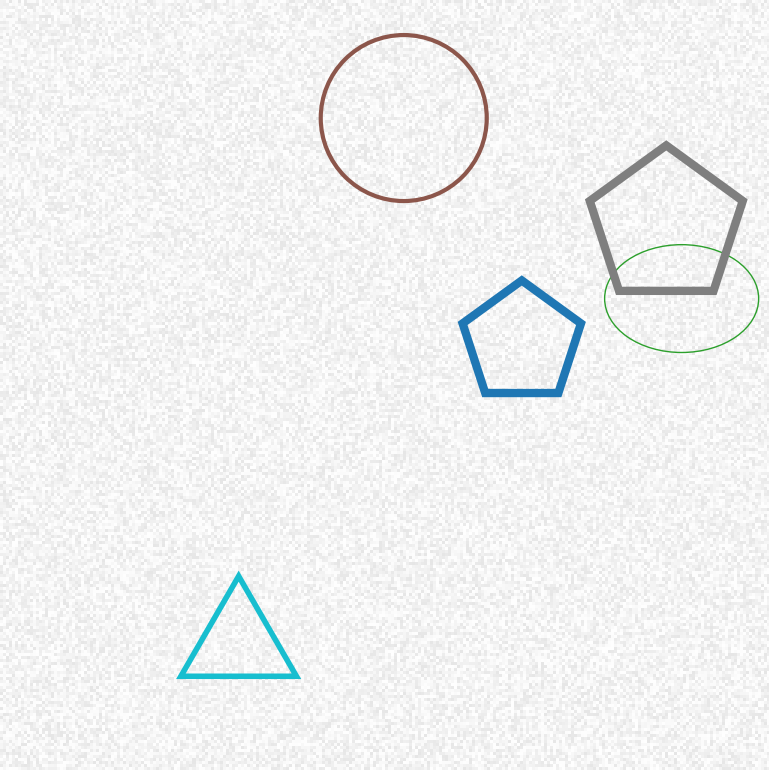[{"shape": "pentagon", "thickness": 3, "radius": 0.4, "center": [0.678, 0.555]}, {"shape": "oval", "thickness": 0.5, "radius": 0.5, "center": [0.885, 0.612]}, {"shape": "circle", "thickness": 1.5, "radius": 0.54, "center": [0.524, 0.847]}, {"shape": "pentagon", "thickness": 3, "radius": 0.52, "center": [0.865, 0.707]}, {"shape": "triangle", "thickness": 2, "radius": 0.43, "center": [0.31, 0.165]}]